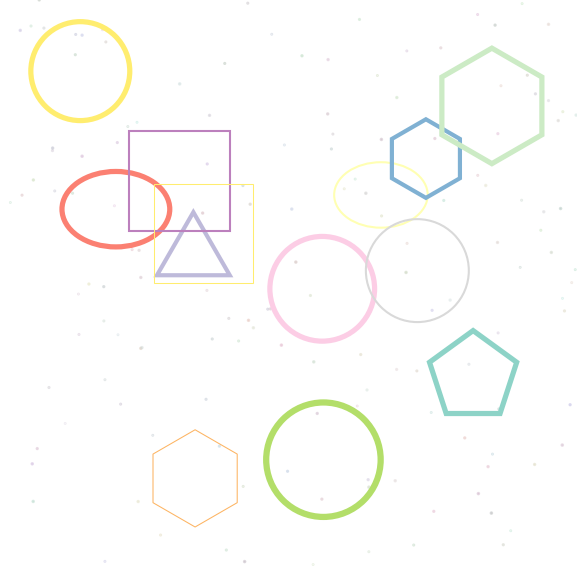[{"shape": "pentagon", "thickness": 2.5, "radius": 0.4, "center": [0.819, 0.347]}, {"shape": "oval", "thickness": 1, "radius": 0.4, "center": [0.66, 0.662]}, {"shape": "triangle", "thickness": 2, "radius": 0.36, "center": [0.335, 0.559]}, {"shape": "oval", "thickness": 2.5, "radius": 0.47, "center": [0.201, 0.637]}, {"shape": "hexagon", "thickness": 2, "radius": 0.34, "center": [0.738, 0.725]}, {"shape": "hexagon", "thickness": 0.5, "radius": 0.42, "center": [0.338, 0.171]}, {"shape": "circle", "thickness": 3, "radius": 0.5, "center": [0.56, 0.203]}, {"shape": "circle", "thickness": 2.5, "radius": 0.45, "center": [0.558, 0.499]}, {"shape": "circle", "thickness": 1, "radius": 0.45, "center": [0.723, 0.531]}, {"shape": "square", "thickness": 1, "radius": 0.44, "center": [0.311, 0.686]}, {"shape": "hexagon", "thickness": 2.5, "radius": 0.5, "center": [0.852, 0.816]}, {"shape": "square", "thickness": 0.5, "radius": 0.43, "center": [0.353, 0.595]}, {"shape": "circle", "thickness": 2.5, "radius": 0.43, "center": [0.139, 0.876]}]